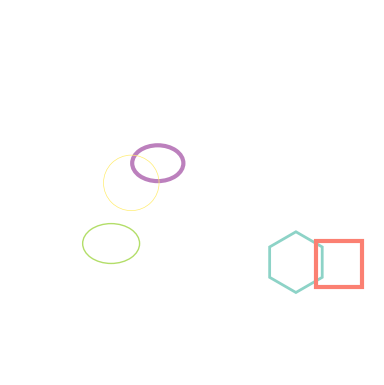[{"shape": "hexagon", "thickness": 2, "radius": 0.39, "center": [0.769, 0.319]}, {"shape": "square", "thickness": 3, "radius": 0.3, "center": [0.88, 0.315]}, {"shape": "oval", "thickness": 1, "radius": 0.37, "center": [0.289, 0.367]}, {"shape": "oval", "thickness": 3, "radius": 0.33, "center": [0.41, 0.576]}, {"shape": "circle", "thickness": 0.5, "radius": 0.36, "center": [0.341, 0.525]}]